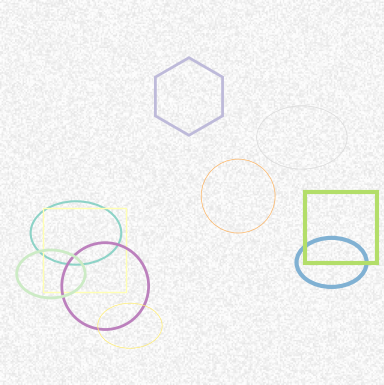[{"shape": "oval", "thickness": 1.5, "radius": 0.59, "center": [0.197, 0.395]}, {"shape": "square", "thickness": 1, "radius": 0.54, "center": [0.219, 0.351]}, {"shape": "hexagon", "thickness": 2, "radius": 0.5, "center": [0.491, 0.749]}, {"shape": "oval", "thickness": 3, "radius": 0.46, "center": [0.861, 0.318]}, {"shape": "circle", "thickness": 0.5, "radius": 0.48, "center": [0.619, 0.491]}, {"shape": "square", "thickness": 3, "radius": 0.47, "center": [0.885, 0.409]}, {"shape": "oval", "thickness": 0.5, "radius": 0.59, "center": [0.784, 0.643]}, {"shape": "circle", "thickness": 2, "radius": 0.56, "center": [0.273, 0.257]}, {"shape": "oval", "thickness": 2, "radius": 0.45, "center": [0.132, 0.288]}, {"shape": "oval", "thickness": 0.5, "radius": 0.42, "center": [0.338, 0.154]}]